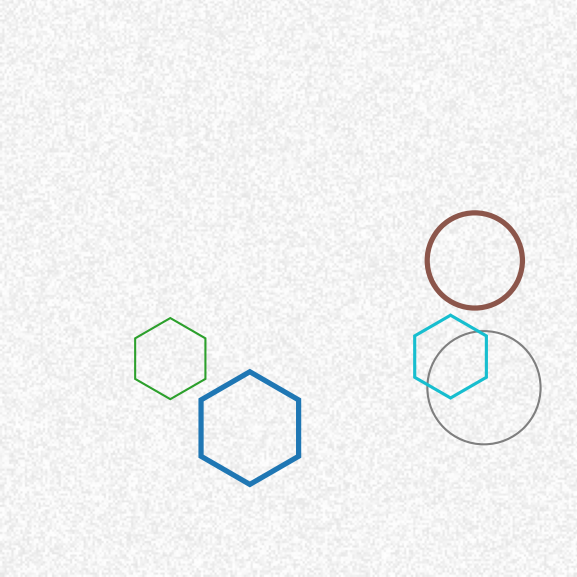[{"shape": "hexagon", "thickness": 2.5, "radius": 0.49, "center": [0.433, 0.258]}, {"shape": "hexagon", "thickness": 1, "radius": 0.35, "center": [0.295, 0.378]}, {"shape": "circle", "thickness": 2.5, "radius": 0.41, "center": [0.822, 0.548]}, {"shape": "circle", "thickness": 1, "radius": 0.49, "center": [0.838, 0.328]}, {"shape": "hexagon", "thickness": 1.5, "radius": 0.36, "center": [0.78, 0.382]}]